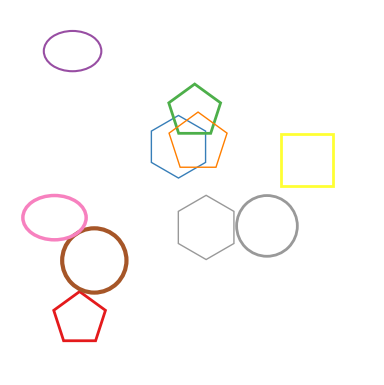[{"shape": "pentagon", "thickness": 2, "radius": 0.35, "center": [0.207, 0.172]}, {"shape": "hexagon", "thickness": 1, "radius": 0.41, "center": [0.464, 0.619]}, {"shape": "pentagon", "thickness": 2, "radius": 0.35, "center": [0.506, 0.711]}, {"shape": "oval", "thickness": 1.5, "radius": 0.37, "center": [0.188, 0.867]}, {"shape": "pentagon", "thickness": 1, "radius": 0.4, "center": [0.514, 0.63]}, {"shape": "square", "thickness": 2, "radius": 0.34, "center": [0.798, 0.584]}, {"shape": "circle", "thickness": 3, "radius": 0.42, "center": [0.245, 0.323]}, {"shape": "oval", "thickness": 2.5, "radius": 0.41, "center": [0.142, 0.435]}, {"shape": "hexagon", "thickness": 1, "radius": 0.42, "center": [0.535, 0.409]}, {"shape": "circle", "thickness": 2, "radius": 0.39, "center": [0.693, 0.413]}]